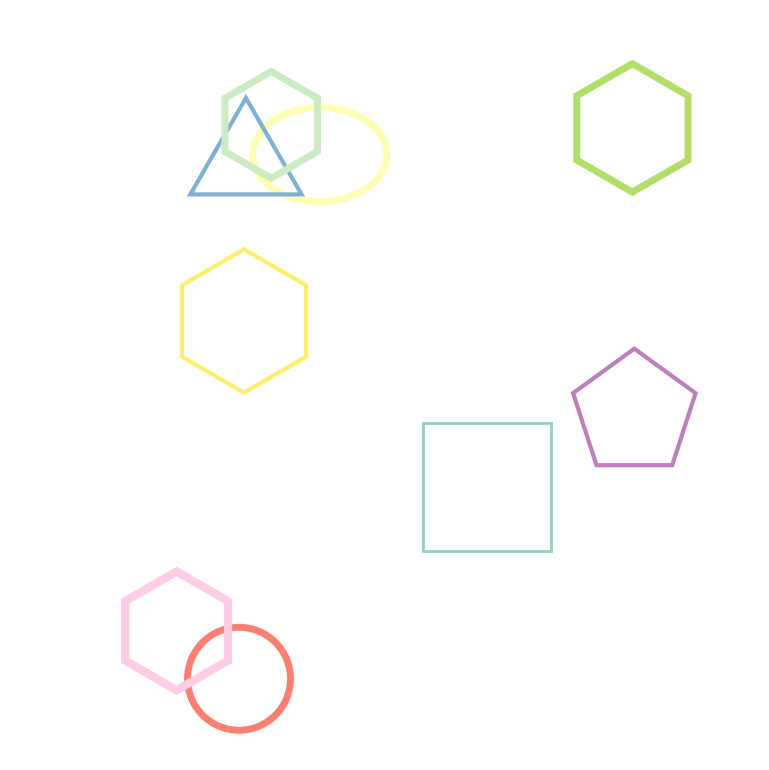[{"shape": "square", "thickness": 1, "radius": 0.42, "center": [0.632, 0.368]}, {"shape": "oval", "thickness": 2.5, "radius": 0.44, "center": [0.415, 0.799]}, {"shape": "circle", "thickness": 2.5, "radius": 0.33, "center": [0.31, 0.118]}, {"shape": "triangle", "thickness": 1.5, "radius": 0.42, "center": [0.319, 0.789]}, {"shape": "hexagon", "thickness": 2.5, "radius": 0.42, "center": [0.821, 0.834]}, {"shape": "hexagon", "thickness": 3, "radius": 0.39, "center": [0.229, 0.181]}, {"shape": "pentagon", "thickness": 1.5, "radius": 0.42, "center": [0.824, 0.464]}, {"shape": "hexagon", "thickness": 2.5, "radius": 0.35, "center": [0.352, 0.838]}, {"shape": "hexagon", "thickness": 1.5, "radius": 0.46, "center": [0.317, 0.583]}]